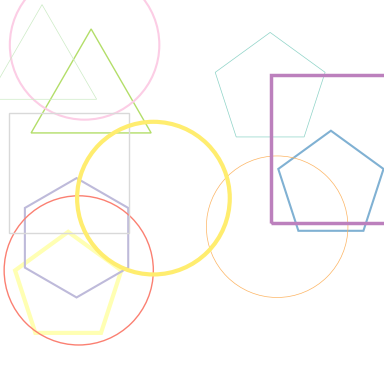[{"shape": "pentagon", "thickness": 0.5, "radius": 0.75, "center": [0.702, 0.766]}, {"shape": "pentagon", "thickness": 3, "radius": 0.73, "center": [0.177, 0.253]}, {"shape": "hexagon", "thickness": 1.5, "radius": 0.77, "center": [0.199, 0.382]}, {"shape": "circle", "thickness": 1, "radius": 0.97, "center": [0.205, 0.298]}, {"shape": "pentagon", "thickness": 1.5, "radius": 0.72, "center": [0.859, 0.517]}, {"shape": "circle", "thickness": 0.5, "radius": 0.92, "center": [0.72, 0.411]}, {"shape": "triangle", "thickness": 1, "radius": 0.9, "center": [0.237, 0.745]}, {"shape": "circle", "thickness": 1.5, "radius": 0.97, "center": [0.22, 0.883]}, {"shape": "square", "thickness": 1, "radius": 0.78, "center": [0.179, 0.551]}, {"shape": "square", "thickness": 2.5, "radius": 0.96, "center": [0.898, 0.612]}, {"shape": "triangle", "thickness": 0.5, "radius": 0.82, "center": [0.109, 0.824]}, {"shape": "circle", "thickness": 3, "radius": 0.99, "center": [0.399, 0.485]}]